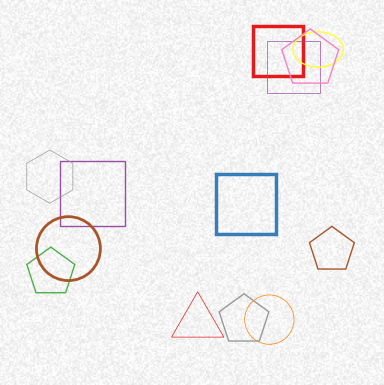[{"shape": "triangle", "thickness": 0.5, "radius": 0.39, "center": [0.513, 0.164]}, {"shape": "square", "thickness": 2.5, "radius": 0.33, "center": [0.722, 0.867]}, {"shape": "square", "thickness": 2.5, "radius": 0.38, "center": [0.639, 0.47]}, {"shape": "pentagon", "thickness": 1, "radius": 0.33, "center": [0.132, 0.293]}, {"shape": "square", "thickness": 0.5, "radius": 0.34, "center": [0.763, 0.825]}, {"shape": "square", "thickness": 1, "radius": 0.42, "center": [0.24, 0.497]}, {"shape": "circle", "thickness": 0.5, "radius": 0.32, "center": [0.7, 0.17]}, {"shape": "oval", "thickness": 1, "radius": 0.33, "center": [0.826, 0.872]}, {"shape": "pentagon", "thickness": 1, "radius": 0.31, "center": [0.862, 0.351]}, {"shape": "circle", "thickness": 2, "radius": 0.42, "center": [0.178, 0.354]}, {"shape": "pentagon", "thickness": 1, "radius": 0.39, "center": [0.806, 0.847]}, {"shape": "pentagon", "thickness": 1, "radius": 0.34, "center": [0.634, 0.169]}, {"shape": "hexagon", "thickness": 0.5, "radius": 0.35, "center": [0.129, 0.541]}]